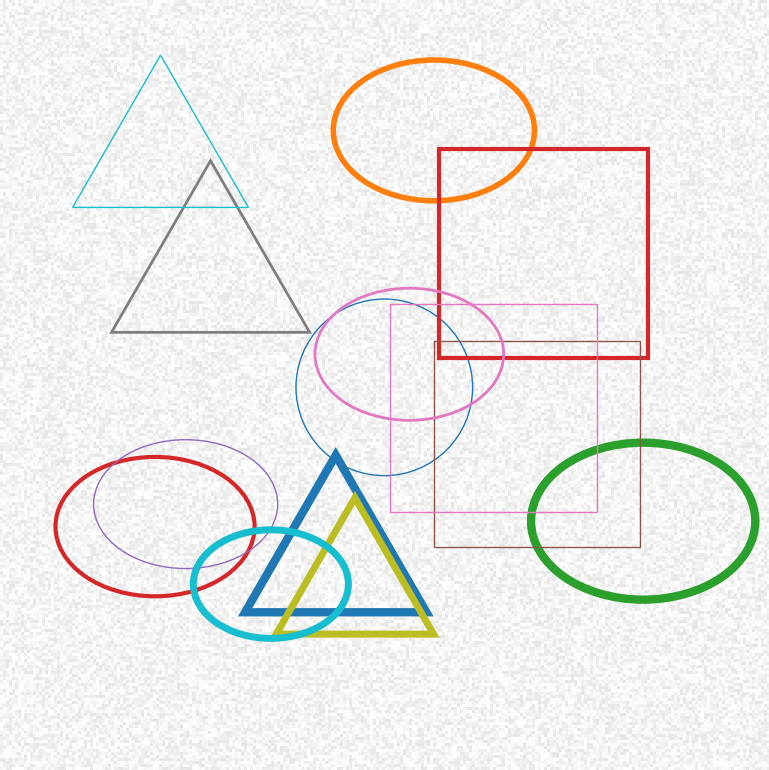[{"shape": "triangle", "thickness": 3, "radius": 0.68, "center": [0.436, 0.273]}, {"shape": "circle", "thickness": 0.5, "radius": 0.57, "center": [0.499, 0.497]}, {"shape": "oval", "thickness": 2, "radius": 0.65, "center": [0.563, 0.831]}, {"shape": "oval", "thickness": 3, "radius": 0.73, "center": [0.835, 0.323]}, {"shape": "square", "thickness": 1.5, "radius": 0.68, "center": [0.706, 0.671]}, {"shape": "oval", "thickness": 1.5, "radius": 0.65, "center": [0.201, 0.316]}, {"shape": "oval", "thickness": 0.5, "radius": 0.6, "center": [0.241, 0.345]}, {"shape": "square", "thickness": 0.5, "radius": 0.67, "center": [0.697, 0.423]}, {"shape": "square", "thickness": 0.5, "radius": 0.67, "center": [0.641, 0.47]}, {"shape": "oval", "thickness": 1, "radius": 0.61, "center": [0.532, 0.54]}, {"shape": "triangle", "thickness": 1, "radius": 0.74, "center": [0.273, 0.643]}, {"shape": "triangle", "thickness": 2.5, "radius": 0.59, "center": [0.461, 0.235]}, {"shape": "oval", "thickness": 2.5, "radius": 0.5, "center": [0.352, 0.241]}, {"shape": "triangle", "thickness": 0.5, "radius": 0.66, "center": [0.208, 0.797]}]